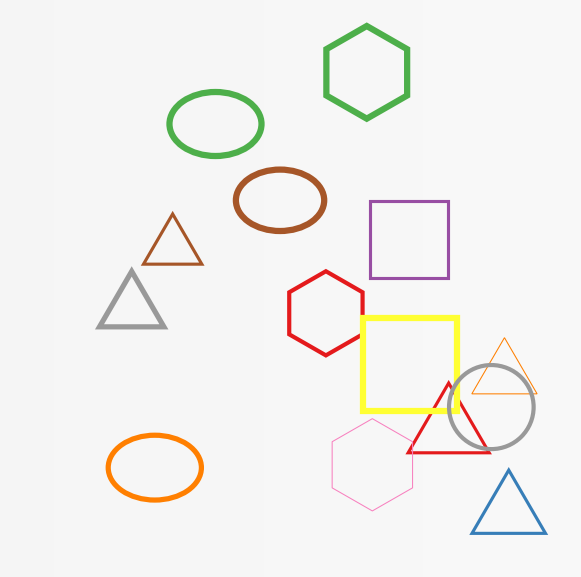[{"shape": "hexagon", "thickness": 2, "radius": 0.36, "center": [0.561, 0.457]}, {"shape": "triangle", "thickness": 1.5, "radius": 0.4, "center": [0.772, 0.255]}, {"shape": "triangle", "thickness": 1.5, "radius": 0.37, "center": [0.875, 0.112]}, {"shape": "oval", "thickness": 3, "radius": 0.4, "center": [0.371, 0.784]}, {"shape": "hexagon", "thickness": 3, "radius": 0.4, "center": [0.631, 0.874]}, {"shape": "square", "thickness": 1.5, "radius": 0.34, "center": [0.704, 0.584]}, {"shape": "triangle", "thickness": 0.5, "radius": 0.32, "center": [0.868, 0.35]}, {"shape": "oval", "thickness": 2.5, "radius": 0.4, "center": [0.266, 0.189]}, {"shape": "square", "thickness": 3, "radius": 0.4, "center": [0.705, 0.367]}, {"shape": "triangle", "thickness": 1.5, "radius": 0.29, "center": [0.297, 0.571]}, {"shape": "oval", "thickness": 3, "radius": 0.38, "center": [0.482, 0.652]}, {"shape": "hexagon", "thickness": 0.5, "radius": 0.4, "center": [0.641, 0.194]}, {"shape": "circle", "thickness": 2, "radius": 0.36, "center": [0.845, 0.294]}, {"shape": "triangle", "thickness": 2.5, "radius": 0.32, "center": [0.227, 0.465]}]